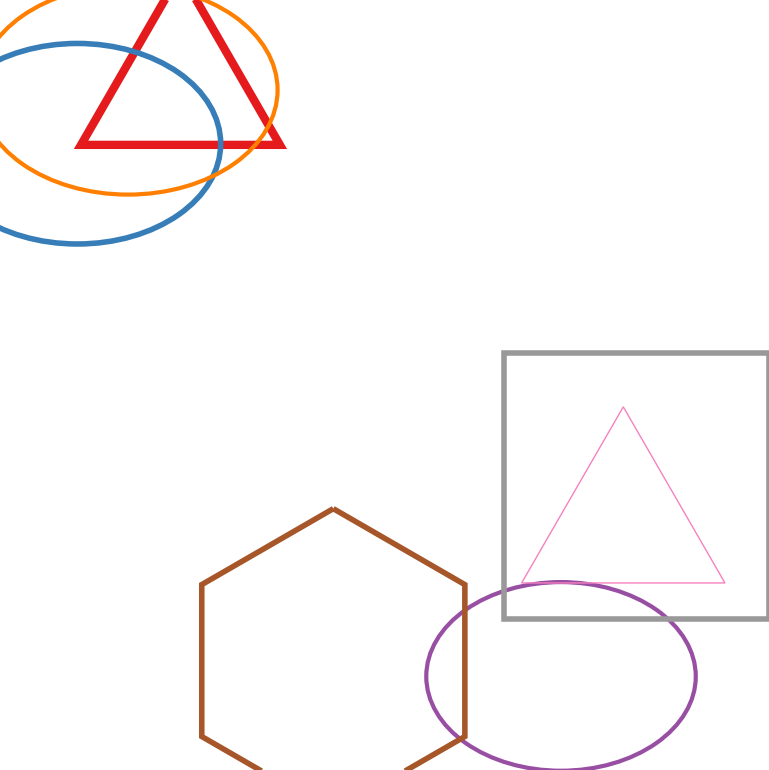[{"shape": "triangle", "thickness": 3, "radius": 0.75, "center": [0.234, 0.886]}, {"shape": "oval", "thickness": 2, "radius": 0.93, "center": [0.101, 0.813]}, {"shape": "oval", "thickness": 1.5, "radius": 0.87, "center": [0.729, 0.122]}, {"shape": "oval", "thickness": 1.5, "radius": 0.97, "center": [0.166, 0.883]}, {"shape": "hexagon", "thickness": 2, "radius": 0.99, "center": [0.433, 0.142]}, {"shape": "triangle", "thickness": 0.5, "radius": 0.76, "center": [0.809, 0.319]}, {"shape": "square", "thickness": 2, "radius": 0.86, "center": [0.827, 0.369]}]